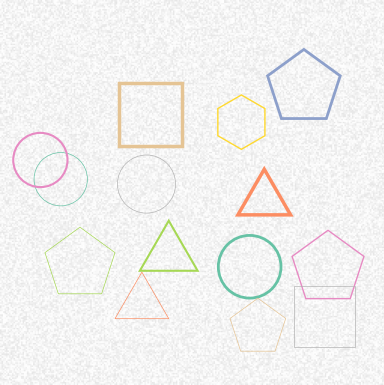[{"shape": "circle", "thickness": 0.5, "radius": 0.35, "center": [0.158, 0.535]}, {"shape": "circle", "thickness": 2, "radius": 0.41, "center": [0.648, 0.307]}, {"shape": "triangle", "thickness": 0.5, "radius": 0.4, "center": [0.369, 0.213]}, {"shape": "triangle", "thickness": 2.5, "radius": 0.39, "center": [0.686, 0.481]}, {"shape": "pentagon", "thickness": 2, "radius": 0.5, "center": [0.789, 0.772]}, {"shape": "circle", "thickness": 1.5, "radius": 0.35, "center": [0.105, 0.584]}, {"shape": "pentagon", "thickness": 1, "radius": 0.49, "center": [0.852, 0.304]}, {"shape": "triangle", "thickness": 1.5, "radius": 0.43, "center": [0.438, 0.34]}, {"shape": "pentagon", "thickness": 0.5, "radius": 0.48, "center": [0.208, 0.314]}, {"shape": "hexagon", "thickness": 1, "radius": 0.35, "center": [0.627, 0.683]}, {"shape": "pentagon", "thickness": 0.5, "radius": 0.38, "center": [0.67, 0.149]}, {"shape": "square", "thickness": 2.5, "radius": 0.41, "center": [0.392, 0.703]}, {"shape": "square", "thickness": 0.5, "radius": 0.39, "center": [0.843, 0.177]}, {"shape": "circle", "thickness": 0.5, "radius": 0.38, "center": [0.381, 0.522]}]